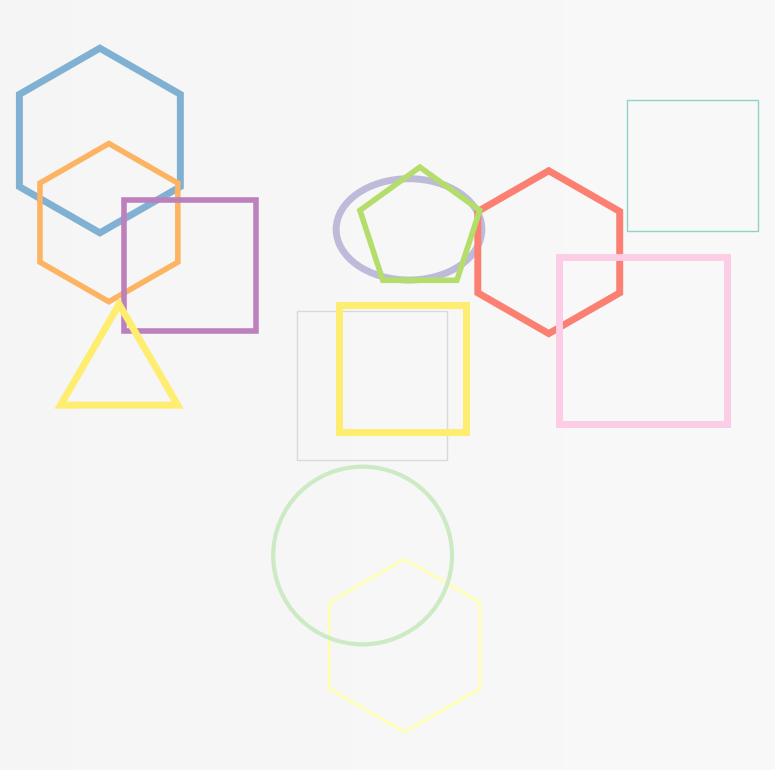[{"shape": "square", "thickness": 0.5, "radius": 0.42, "center": [0.894, 0.785]}, {"shape": "hexagon", "thickness": 1, "radius": 0.56, "center": [0.522, 0.162]}, {"shape": "oval", "thickness": 2.5, "radius": 0.47, "center": [0.528, 0.702]}, {"shape": "hexagon", "thickness": 2.5, "radius": 0.53, "center": [0.708, 0.673]}, {"shape": "hexagon", "thickness": 2.5, "radius": 0.6, "center": [0.129, 0.818]}, {"shape": "hexagon", "thickness": 2, "radius": 0.51, "center": [0.141, 0.711]}, {"shape": "pentagon", "thickness": 2, "radius": 0.41, "center": [0.542, 0.702]}, {"shape": "square", "thickness": 2.5, "radius": 0.54, "center": [0.83, 0.558]}, {"shape": "square", "thickness": 0.5, "radius": 0.48, "center": [0.48, 0.499]}, {"shape": "square", "thickness": 2, "radius": 0.43, "center": [0.245, 0.655]}, {"shape": "circle", "thickness": 1.5, "radius": 0.58, "center": [0.468, 0.279]}, {"shape": "triangle", "thickness": 2.5, "radius": 0.44, "center": [0.154, 0.517]}, {"shape": "square", "thickness": 2.5, "radius": 0.41, "center": [0.52, 0.521]}]